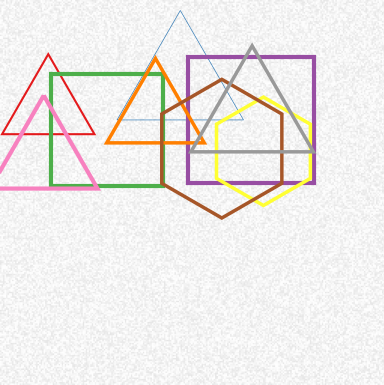[{"shape": "triangle", "thickness": 1.5, "radius": 0.69, "center": [0.125, 0.721]}, {"shape": "triangle", "thickness": 0.5, "radius": 0.95, "center": [0.468, 0.783]}, {"shape": "square", "thickness": 3, "radius": 0.73, "center": [0.277, 0.662]}, {"shape": "square", "thickness": 3, "radius": 0.82, "center": [0.652, 0.688]}, {"shape": "triangle", "thickness": 2.5, "radius": 0.73, "center": [0.404, 0.702]}, {"shape": "hexagon", "thickness": 2.5, "radius": 0.7, "center": [0.684, 0.607]}, {"shape": "hexagon", "thickness": 2.5, "radius": 0.9, "center": [0.576, 0.614]}, {"shape": "triangle", "thickness": 3, "radius": 0.81, "center": [0.114, 0.591]}, {"shape": "triangle", "thickness": 2.5, "radius": 0.92, "center": [0.655, 0.697]}]